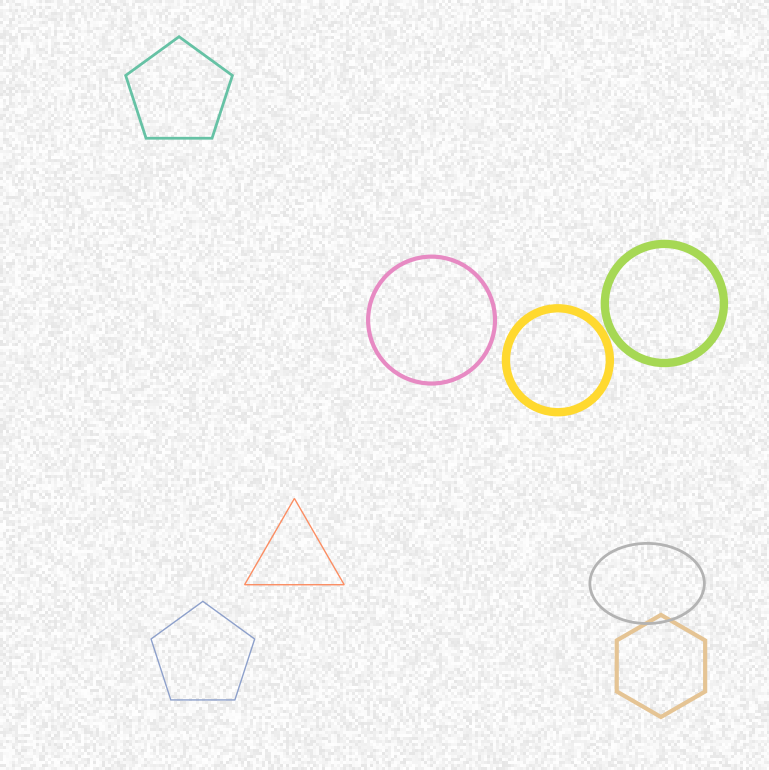[{"shape": "pentagon", "thickness": 1, "radius": 0.36, "center": [0.233, 0.879]}, {"shape": "triangle", "thickness": 0.5, "radius": 0.37, "center": [0.382, 0.278]}, {"shape": "pentagon", "thickness": 0.5, "radius": 0.35, "center": [0.263, 0.148]}, {"shape": "circle", "thickness": 1.5, "radius": 0.41, "center": [0.56, 0.584]}, {"shape": "circle", "thickness": 3, "radius": 0.39, "center": [0.863, 0.606]}, {"shape": "circle", "thickness": 3, "radius": 0.34, "center": [0.725, 0.532]}, {"shape": "hexagon", "thickness": 1.5, "radius": 0.33, "center": [0.858, 0.135]}, {"shape": "oval", "thickness": 1, "radius": 0.37, "center": [0.84, 0.242]}]